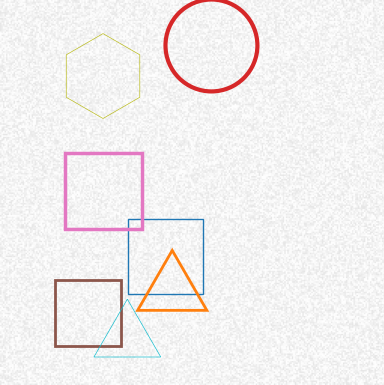[{"shape": "square", "thickness": 1, "radius": 0.49, "center": [0.43, 0.334]}, {"shape": "triangle", "thickness": 2, "radius": 0.52, "center": [0.447, 0.246]}, {"shape": "circle", "thickness": 3, "radius": 0.6, "center": [0.549, 0.882]}, {"shape": "square", "thickness": 2, "radius": 0.43, "center": [0.228, 0.187]}, {"shape": "square", "thickness": 2.5, "radius": 0.5, "center": [0.27, 0.504]}, {"shape": "hexagon", "thickness": 0.5, "radius": 0.55, "center": [0.268, 0.802]}, {"shape": "triangle", "thickness": 0.5, "radius": 0.5, "center": [0.331, 0.123]}]